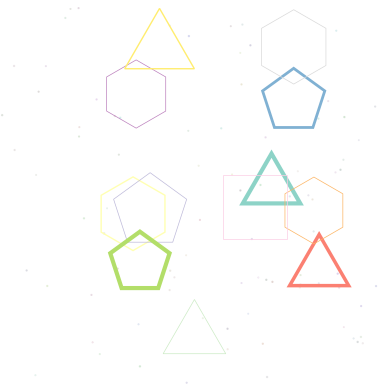[{"shape": "triangle", "thickness": 3, "radius": 0.43, "center": [0.705, 0.515]}, {"shape": "hexagon", "thickness": 1, "radius": 0.48, "center": [0.346, 0.445]}, {"shape": "pentagon", "thickness": 0.5, "radius": 0.5, "center": [0.39, 0.452]}, {"shape": "triangle", "thickness": 2.5, "radius": 0.44, "center": [0.829, 0.302]}, {"shape": "pentagon", "thickness": 2, "radius": 0.42, "center": [0.763, 0.738]}, {"shape": "hexagon", "thickness": 0.5, "radius": 0.43, "center": [0.815, 0.453]}, {"shape": "pentagon", "thickness": 3, "radius": 0.4, "center": [0.363, 0.317]}, {"shape": "square", "thickness": 0.5, "radius": 0.42, "center": [0.662, 0.463]}, {"shape": "hexagon", "thickness": 0.5, "radius": 0.48, "center": [0.763, 0.878]}, {"shape": "hexagon", "thickness": 0.5, "radius": 0.44, "center": [0.354, 0.756]}, {"shape": "triangle", "thickness": 0.5, "radius": 0.47, "center": [0.505, 0.128]}, {"shape": "triangle", "thickness": 1, "radius": 0.52, "center": [0.414, 0.874]}]